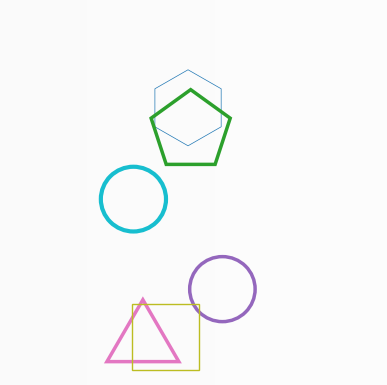[{"shape": "hexagon", "thickness": 0.5, "radius": 0.49, "center": [0.485, 0.72]}, {"shape": "pentagon", "thickness": 2.5, "radius": 0.54, "center": [0.492, 0.66]}, {"shape": "circle", "thickness": 2.5, "radius": 0.42, "center": [0.574, 0.249]}, {"shape": "triangle", "thickness": 2.5, "radius": 0.54, "center": [0.369, 0.114]}, {"shape": "square", "thickness": 1, "radius": 0.43, "center": [0.427, 0.125]}, {"shape": "circle", "thickness": 3, "radius": 0.42, "center": [0.344, 0.483]}]